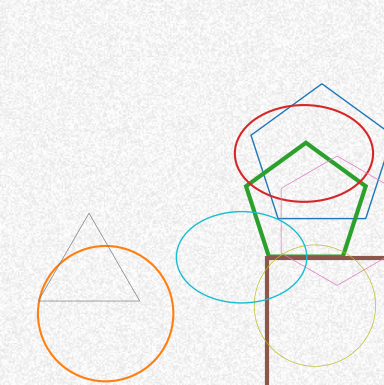[{"shape": "pentagon", "thickness": 1, "radius": 0.97, "center": [0.836, 0.589]}, {"shape": "circle", "thickness": 1.5, "radius": 0.88, "center": [0.274, 0.185]}, {"shape": "pentagon", "thickness": 3, "radius": 0.82, "center": [0.795, 0.466]}, {"shape": "oval", "thickness": 1.5, "radius": 0.9, "center": [0.79, 0.601]}, {"shape": "square", "thickness": 3, "radius": 0.91, "center": [0.876, 0.149]}, {"shape": "hexagon", "thickness": 0.5, "radius": 0.84, "center": [0.876, 0.427]}, {"shape": "triangle", "thickness": 0.5, "radius": 0.76, "center": [0.231, 0.294]}, {"shape": "circle", "thickness": 0.5, "radius": 0.79, "center": [0.818, 0.206]}, {"shape": "oval", "thickness": 1, "radius": 0.85, "center": [0.627, 0.332]}]